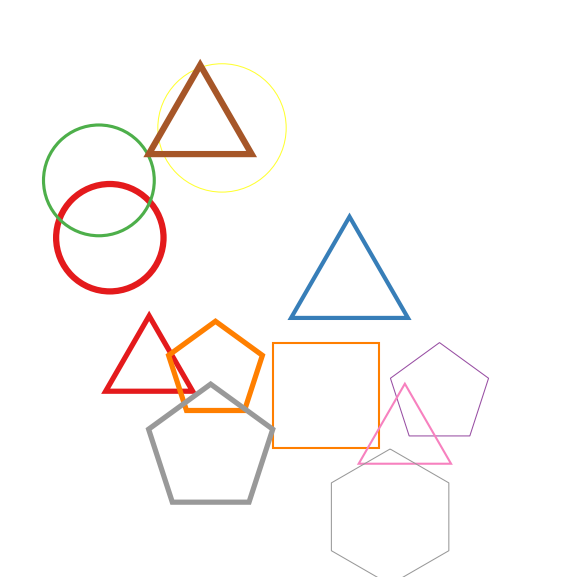[{"shape": "circle", "thickness": 3, "radius": 0.46, "center": [0.19, 0.588]}, {"shape": "triangle", "thickness": 2.5, "radius": 0.43, "center": [0.258, 0.365]}, {"shape": "triangle", "thickness": 2, "radius": 0.58, "center": [0.605, 0.507]}, {"shape": "circle", "thickness": 1.5, "radius": 0.48, "center": [0.171, 0.687]}, {"shape": "pentagon", "thickness": 0.5, "radius": 0.45, "center": [0.761, 0.317]}, {"shape": "pentagon", "thickness": 2.5, "radius": 0.43, "center": [0.373, 0.357]}, {"shape": "square", "thickness": 1, "radius": 0.46, "center": [0.564, 0.314]}, {"shape": "circle", "thickness": 0.5, "radius": 0.56, "center": [0.384, 0.778]}, {"shape": "triangle", "thickness": 3, "radius": 0.51, "center": [0.347, 0.784]}, {"shape": "triangle", "thickness": 1, "radius": 0.46, "center": [0.701, 0.242]}, {"shape": "pentagon", "thickness": 2.5, "radius": 0.57, "center": [0.365, 0.221]}, {"shape": "hexagon", "thickness": 0.5, "radius": 0.59, "center": [0.676, 0.104]}]